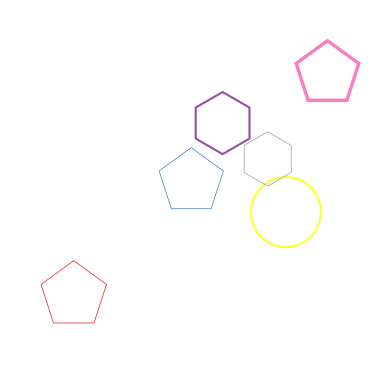[{"shape": "pentagon", "thickness": 0.5, "radius": 0.45, "center": [0.192, 0.233]}, {"shape": "pentagon", "thickness": 0.5, "radius": 0.44, "center": [0.497, 0.529]}, {"shape": "hexagon", "thickness": 1.5, "radius": 0.4, "center": [0.578, 0.68]}, {"shape": "circle", "thickness": 1.5, "radius": 0.45, "center": [0.743, 0.449]}, {"shape": "pentagon", "thickness": 2.5, "radius": 0.43, "center": [0.851, 0.809]}, {"shape": "hexagon", "thickness": 0.5, "radius": 0.35, "center": [0.695, 0.587]}]